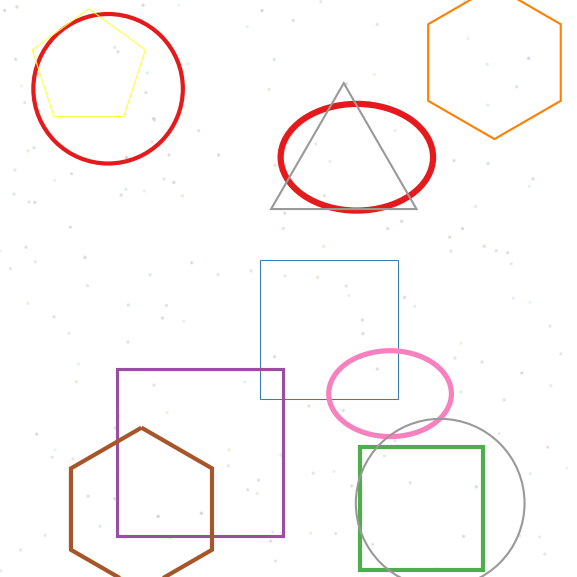[{"shape": "oval", "thickness": 3, "radius": 0.66, "center": [0.618, 0.727]}, {"shape": "circle", "thickness": 2, "radius": 0.65, "center": [0.187, 0.845]}, {"shape": "square", "thickness": 0.5, "radius": 0.6, "center": [0.57, 0.428]}, {"shape": "square", "thickness": 2, "radius": 0.53, "center": [0.729, 0.119]}, {"shape": "square", "thickness": 1.5, "radius": 0.72, "center": [0.346, 0.216]}, {"shape": "hexagon", "thickness": 1, "radius": 0.66, "center": [0.856, 0.891]}, {"shape": "pentagon", "thickness": 0.5, "radius": 0.52, "center": [0.154, 0.881]}, {"shape": "hexagon", "thickness": 2, "radius": 0.7, "center": [0.245, 0.118]}, {"shape": "oval", "thickness": 2.5, "radius": 0.53, "center": [0.675, 0.317]}, {"shape": "circle", "thickness": 1, "radius": 0.73, "center": [0.762, 0.128]}, {"shape": "triangle", "thickness": 1, "radius": 0.73, "center": [0.595, 0.71]}]